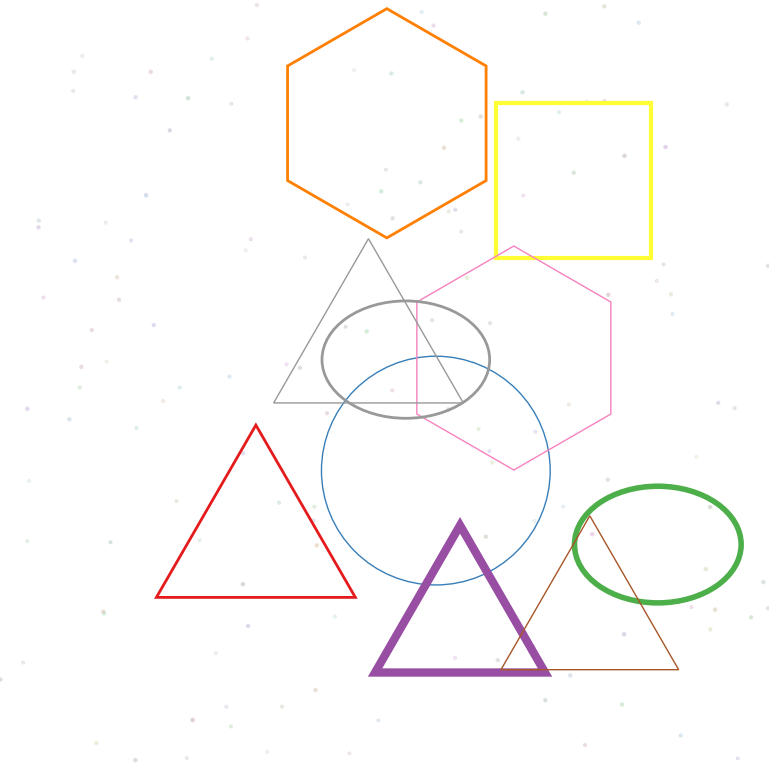[{"shape": "triangle", "thickness": 1, "radius": 0.75, "center": [0.332, 0.299]}, {"shape": "circle", "thickness": 0.5, "radius": 0.74, "center": [0.566, 0.389]}, {"shape": "oval", "thickness": 2, "radius": 0.54, "center": [0.854, 0.293]}, {"shape": "triangle", "thickness": 3, "radius": 0.64, "center": [0.597, 0.19]}, {"shape": "hexagon", "thickness": 1, "radius": 0.74, "center": [0.502, 0.84]}, {"shape": "square", "thickness": 1.5, "radius": 0.5, "center": [0.745, 0.765]}, {"shape": "triangle", "thickness": 0.5, "radius": 0.67, "center": [0.766, 0.197]}, {"shape": "hexagon", "thickness": 0.5, "radius": 0.73, "center": [0.667, 0.535]}, {"shape": "oval", "thickness": 1, "radius": 0.54, "center": [0.527, 0.533]}, {"shape": "triangle", "thickness": 0.5, "radius": 0.71, "center": [0.479, 0.548]}]